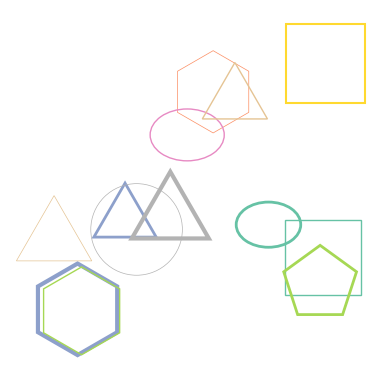[{"shape": "square", "thickness": 1, "radius": 0.49, "center": [0.839, 0.331]}, {"shape": "oval", "thickness": 2, "radius": 0.42, "center": [0.697, 0.416]}, {"shape": "hexagon", "thickness": 0.5, "radius": 0.53, "center": [0.554, 0.762]}, {"shape": "triangle", "thickness": 2, "radius": 0.47, "center": [0.325, 0.431]}, {"shape": "hexagon", "thickness": 3, "radius": 0.59, "center": [0.201, 0.197]}, {"shape": "oval", "thickness": 1, "radius": 0.48, "center": [0.486, 0.65]}, {"shape": "hexagon", "thickness": 1, "radius": 0.57, "center": [0.212, 0.193]}, {"shape": "pentagon", "thickness": 2, "radius": 0.5, "center": [0.832, 0.263]}, {"shape": "square", "thickness": 1.5, "radius": 0.51, "center": [0.845, 0.835]}, {"shape": "triangle", "thickness": 0.5, "radius": 0.57, "center": [0.14, 0.379]}, {"shape": "triangle", "thickness": 1, "radius": 0.49, "center": [0.61, 0.74]}, {"shape": "triangle", "thickness": 3, "radius": 0.58, "center": [0.442, 0.438]}, {"shape": "circle", "thickness": 0.5, "radius": 0.59, "center": [0.355, 0.404]}]